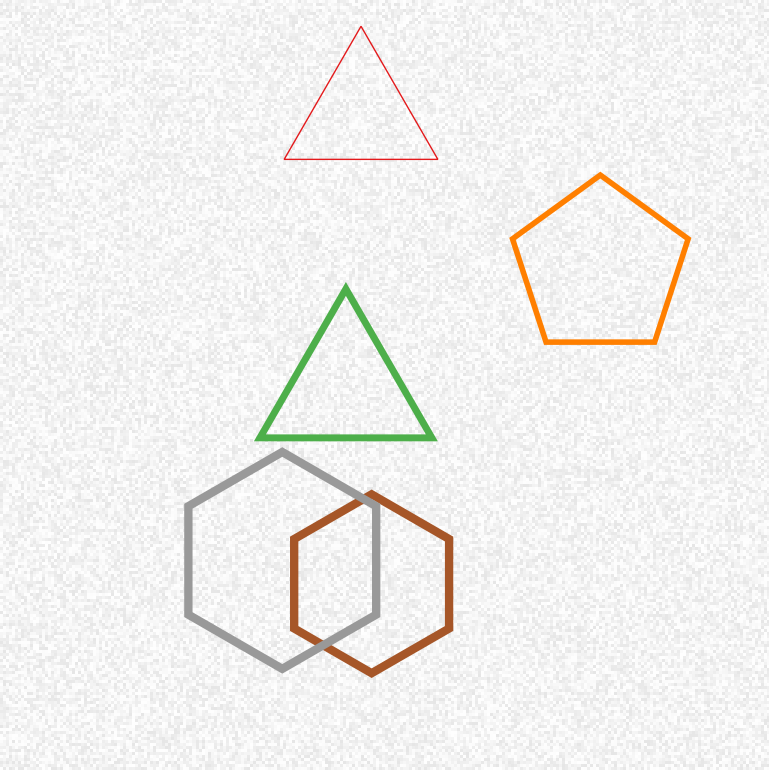[{"shape": "triangle", "thickness": 0.5, "radius": 0.58, "center": [0.469, 0.851]}, {"shape": "triangle", "thickness": 2.5, "radius": 0.64, "center": [0.449, 0.496]}, {"shape": "pentagon", "thickness": 2, "radius": 0.6, "center": [0.78, 0.653]}, {"shape": "hexagon", "thickness": 3, "radius": 0.58, "center": [0.483, 0.242]}, {"shape": "hexagon", "thickness": 3, "radius": 0.7, "center": [0.367, 0.272]}]